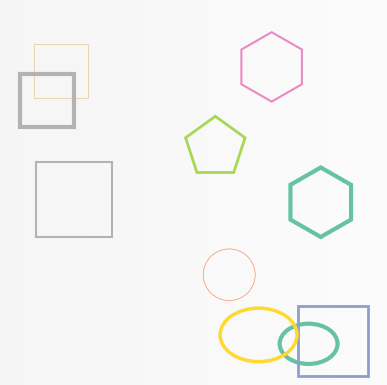[{"shape": "hexagon", "thickness": 3, "radius": 0.45, "center": [0.828, 0.475]}, {"shape": "oval", "thickness": 3, "radius": 0.37, "center": [0.796, 0.107]}, {"shape": "circle", "thickness": 0.5, "radius": 0.34, "center": [0.592, 0.286]}, {"shape": "square", "thickness": 2, "radius": 0.46, "center": [0.859, 0.114]}, {"shape": "hexagon", "thickness": 1.5, "radius": 0.45, "center": [0.701, 0.826]}, {"shape": "pentagon", "thickness": 2, "radius": 0.4, "center": [0.556, 0.617]}, {"shape": "oval", "thickness": 2.5, "radius": 0.5, "center": [0.667, 0.13]}, {"shape": "square", "thickness": 0.5, "radius": 0.35, "center": [0.157, 0.815]}, {"shape": "square", "thickness": 1.5, "radius": 0.49, "center": [0.191, 0.482]}, {"shape": "square", "thickness": 3, "radius": 0.35, "center": [0.122, 0.738]}]